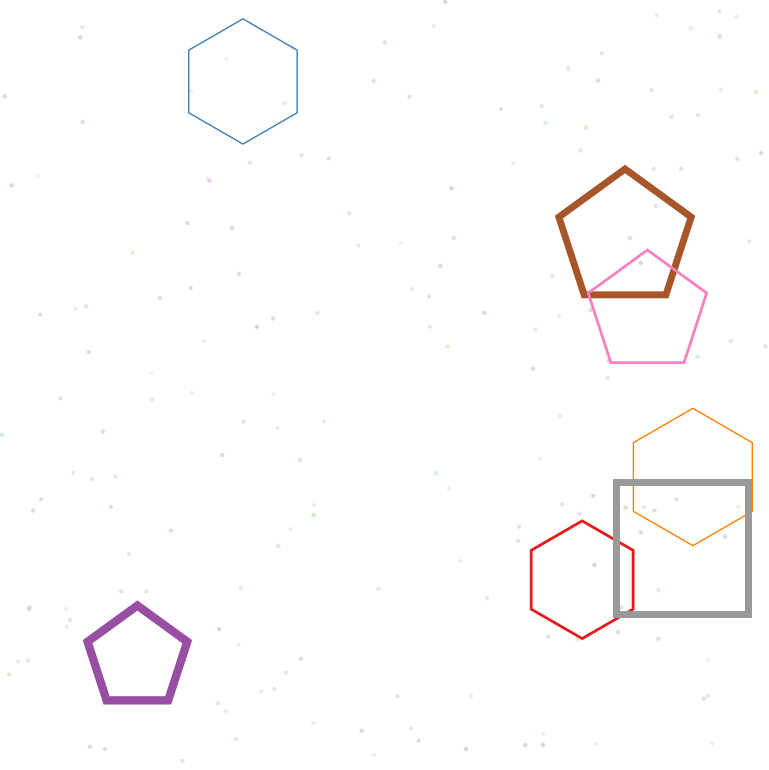[{"shape": "hexagon", "thickness": 1, "radius": 0.38, "center": [0.756, 0.247]}, {"shape": "hexagon", "thickness": 0.5, "radius": 0.41, "center": [0.316, 0.894]}, {"shape": "pentagon", "thickness": 3, "radius": 0.34, "center": [0.178, 0.146]}, {"shape": "hexagon", "thickness": 0.5, "radius": 0.45, "center": [0.9, 0.381]}, {"shape": "pentagon", "thickness": 2.5, "radius": 0.45, "center": [0.812, 0.69]}, {"shape": "pentagon", "thickness": 1, "radius": 0.4, "center": [0.841, 0.594]}, {"shape": "square", "thickness": 2.5, "radius": 0.43, "center": [0.886, 0.288]}]